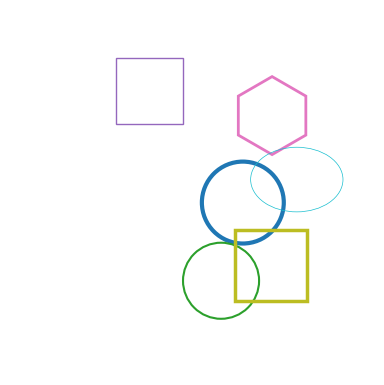[{"shape": "circle", "thickness": 3, "radius": 0.53, "center": [0.631, 0.474]}, {"shape": "circle", "thickness": 1.5, "radius": 0.49, "center": [0.574, 0.271]}, {"shape": "square", "thickness": 1, "radius": 0.43, "center": [0.389, 0.764]}, {"shape": "hexagon", "thickness": 2, "radius": 0.51, "center": [0.707, 0.7]}, {"shape": "square", "thickness": 2.5, "radius": 0.46, "center": [0.704, 0.311]}, {"shape": "oval", "thickness": 0.5, "radius": 0.6, "center": [0.771, 0.534]}]